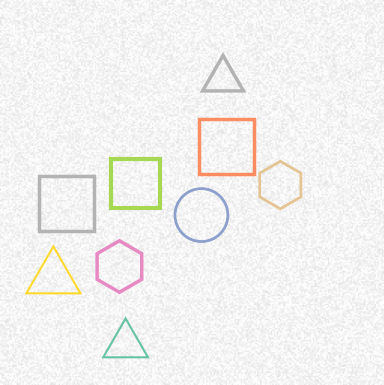[{"shape": "triangle", "thickness": 1.5, "radius": 0.34, "center": [0.326, 0.106]}, {"shape": "square", "thickness": 2.5, "radius": 0.35, "center": [0.588, 0.619]}, {"shape": "circle", "thickness": 2, "radius": 0.34, "center": [0.523, 0.441]}, {"shape": "hexagon", "thickness": 2.5, "radius": 0.33, "center": [0.31, 0.308]}, {"shape": "square", "thickness": 3, "radius": 0.32, "center": [0.353, 0.524]}, {"shape": "triangle", "thickness": 1.5, "radius": 0.41, "center": [0.139, 0.279]}, {"shape": "hexagon", "thickness": 2, "radius": 0.31, "center": [0.728, 0.519]}, {"shape": "square", "thickness": 2.5, "radius": 0.36, "center": [0.172, 0.472]}, {"shape": "triangle", "thickness": 2.5, "radius": 0.31, "center": [0.579, 0.795]}]